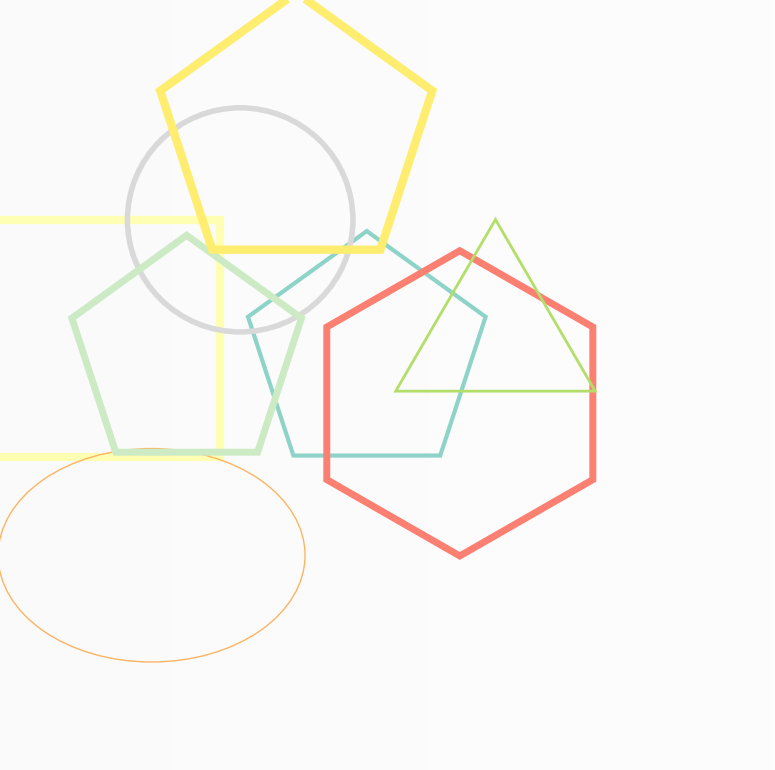[{"shape": "pentagon", "thickness": 1.5, "radius": 0.81, "center": [0.473, 0.539]}, {"shape": "square", "thickness": 3, "radius": 0.77, "center": [0.131, 0.561]}, {"shape": "hexagon", "thickness": 2.5, "radius": 0.99, "center": [0.593, 0.476]}, {"shape": "oval", "thickness": 0.5, "radius": 0.99, "center": [0.196, 0.279]}, {"shape": "triangle", "thickness": 1, "radius": 0.74, "center": [0.639, 0.566]}, {"shape": "circle", "thickness": 2, "radius": 0.73, "center": [0.31, 0.714]}, {"shape": "pentagon", "thickness": 2.5, "radius": 0.78, "center": [0.241, 0.539]}, {"shape": "pentagon", "thickness": 3, "radius": 0.92, "center": [0.382, 0.825]}]